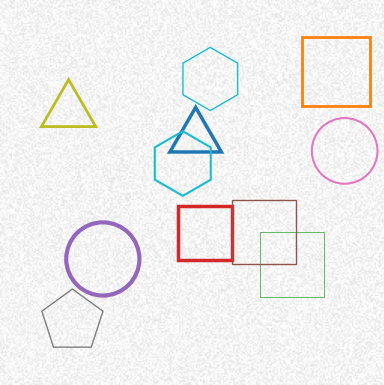[{"shape": "triangle", "thickness": 2.5, "radius": 0.39, "center": [0.508, 0.644]}, {"shape": "square", "thickness": 2, "radius": 0.45, "center": [0.873, 0.815]}, {"shape": "square", "thickness": 0.5, "radius": 0.42, "center": [0.758, 0.313]}, {"shape": "square", "thickness": 2.5, "radius": 0.35, "center": [0.533, 0.395]}, {"shape": "circle", "thickness": 3, "radius": 0.48, "center": [0.267, 0.327]}, {"shape": "square", "thickness": 1, "radius": 0.41, "center": [0.685, 0.398]}, {"shape": "circle", "thickness": 1.5, "radius": 0.43, "center": [0.895, 0.608]}, {"shape": "pentagon", "thickness": 1, "radius": 0.42, "center": [0.188, 0.166]}, {"shape": "triangle", "thickness": 2, "radius": 0.41, "center": [0.178, 0.712]}, {"shape": "hexagon", "thickness": 1.5, "radius": 0.42, "center": [0.475, 0.575]}, {"shape": "hexagon", "thickness": 1, "radius": 0.41, "center": [0.546, 0.795]}]